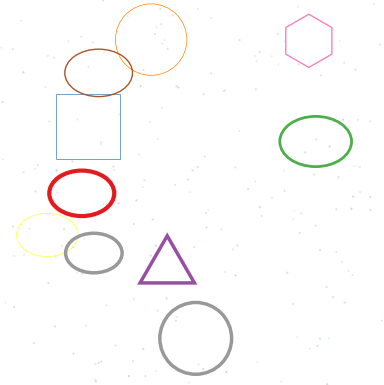[{"shape": "oval", "thickness": 3, "radius": 0.42, "center": [0.212, 0.498]}, {"shape": "square", "thickness": 0.5, "radius": 0.42, "center": [0.229, 0.672]}, {"shape": "oval", "thickness": 2, "radius": 0.47, "center": [0.82, 0.632]}, {"shape": "triangle", "thickness": 2.5, "radius": 0.41, "center": [0.434, 0.306]}, {"shape": "circle", "thickness": 0.5, "radius": 0.46, "center": [0.393, 0.897]}, {"shape": "oval", "thickness": 0.5, "radius": 0.4, "center": [0.123, 0.39]}, {"shape": "oval", "thickness": 1, "radius": 0.44, "center": [0.256, 0.811]}, {"shape": "hexagon", "thickness": 1, "radius": 0.35, "center": [0.802, 0.894]}, {"shape": "oval", "thickness": 2.5, "radius": 0.37, "center": [0.244, 0.343]}, {"shape": "circle", "thickness": 2.5, "radius": 0.47, "center": [0.508, 0.121]}]